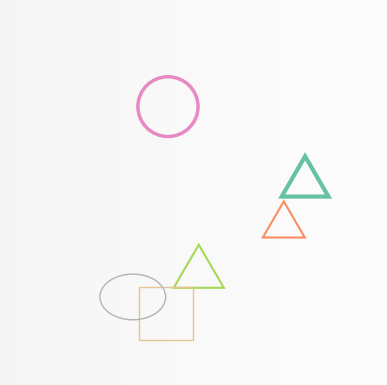[{"shape": "triangle", "thickness": 3, "radius": 0.35, "center": [0.787, 0.524]}, {"shape": "triangle", "thickness": 1.5, "radius": 0.31, "center": [0.732, 0.414]}, {"shape": "circle", "thickness": 2.5, "radius": 0.39, "center": [0.433, 0.723]}, {"shape": "triangle", "thickness": 1.5, "radius": 0.37, "center": [0.513, 0.29]}, {"shape": "square", "thickness": 1, "radius": 0.35, "center": [0.428, 0.186]}, {"shape": "oval", "thickness": 1, "radius": 0.42, "center": [0.343, 0.229]}]